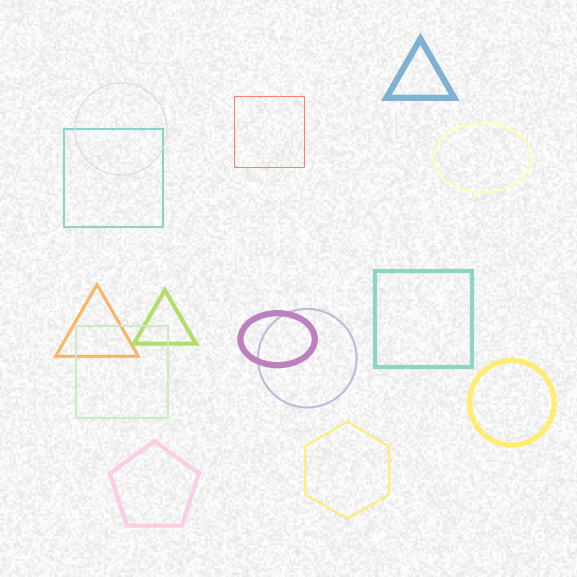[{"shape": "square", "thickness": 2, "radius": 0.42, "center": [0.733, 0.447]}, {"shape": "square", "thickness": 1, "radius": 0.43, "center": [0.197, 0.691]}, {"shape": "oval", "thickness": 1, "radius": 0.42, "center": [0.836, 0.726]}, {"shape": "circle", "thickness": 1, "radius": 0.43, "center": [0.532, 0.379]}, {"shape": "square", "thickness": 0.5, "radius": 0.31, "center": [0.466, 0.772]}, {"shape": "triangle", "thickness": 3, "radius": 0.34, "center": [0.728, 0.864]}, {"shape": "triangle", "thickness": 1.5, "radius": 0.41, "center": [0.168, 0.424]}, {"shape": "triangle", "thickness": 2, "radius": 0.31, "center": [0.286, 0.435]}, {"shape": "pentagon", "thickness": 2, "radius": 0.4, "center": [0.267, 0.154]}, {"shape": "circle", "thickness": 0.5, "radius": 0.4, "center": [0.21, 0.776]}, {"shape": "oval", "thickness": 3, "radius": 0.32, "center": [0.481, 0.412]}, {"shape": "square", "thickness": 1, "radius": 0.4, "center": [0.211, 0.355]}, {"shape": "circle", "thickness": 2.5, "radius": 0.37, "center": [0.886, 0.302]}, {"shape": "hexagon", "thickness": 1, "radius": 0.42, "center": [0.601, 0.185]}]